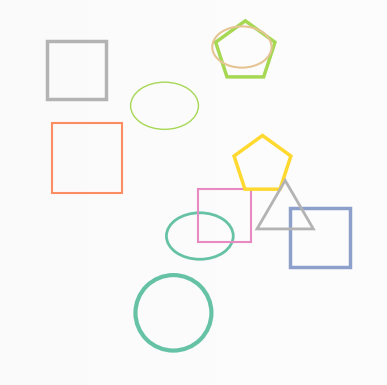[{"shape": "circle", "thickness": 3, "radius": 0.49, "center": [0.448, 0.187]}, {"shape": "oval", "thickness": 2, "radius": 0.43, "center": [0.516, 0.387]}, {"shape": "square", "thickness": 1.5, "radius": 0.45, "center": [0.225, 0.589]}, {"shape": "square", "thickness": 2.5, "radius": 0.38, "center": [0.825, 0.383]}, {"shape": "square", "thickness": 1.5, "radius": 0.34, "center": [0.58, 0.441]}, {"shape": "pentagon", "thickness": 2.5, "radius": 0.4, "center": [0.633, 0.865]}, {"shape": "oval", "thickness": 1, "radius": 0.44, "center": [0.425, 0.725]}, {"shape": "pentagon", "thickness": 2.5, "radius": 0.39, "center": [0.677, 0.571]}, {"shape": "oval", "thickness": 1.5, "radius": 0.38, "center": [0.624, 0.878]}, {"shape": "triangle", "thickness": 2, "radius": 0.42, "center": [0.736, 0.447]}, {"shape": "square", "thickness": 2.5, "radius": 0.38, "center": [0.198, 0.818]}]